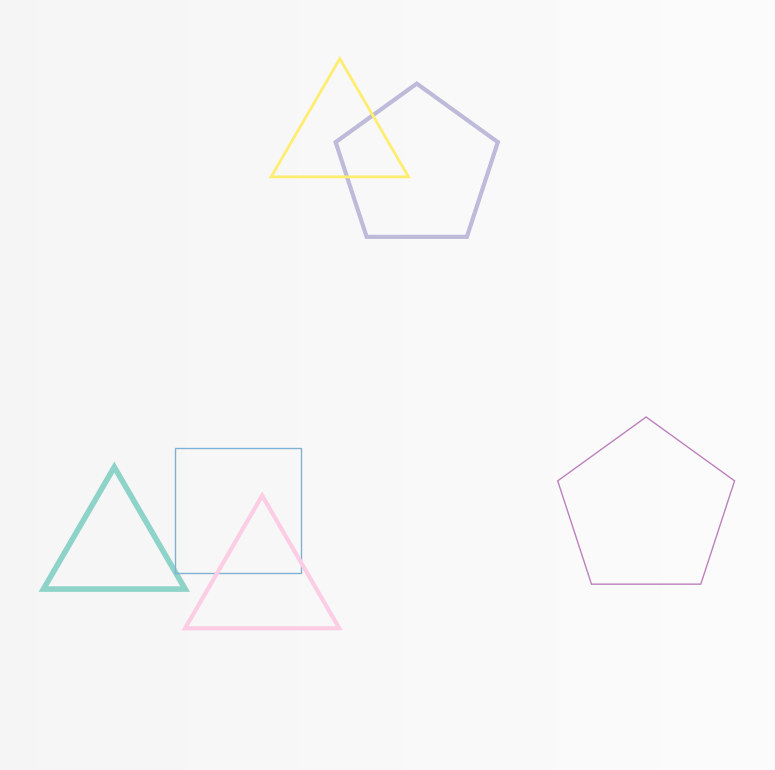[{"shape": "triangle", "thickness": 2, "radius": 0.53, "center": [0.147, 0.288]}, {"shape": "pentagon", "thickness": 1.5, "radius": 0.55, "center": [0.538, 0.781]}, {"shape": "square", "thickness": 0.5, "radius": 0.41, "center": [0.307, 0.337]}, {"shape": "triangle", "thickness": 1.5, "radius": 0.57, "center": [0.338, 0.242]}, {"shape": "pentagon", "thickness": 0.5, "radius": 0.6, "center": [0.834, 0.338]}, {"shape": "triangle", "thickness": 1, "radius": 0.51, "center": [0.438, 0.822]}]